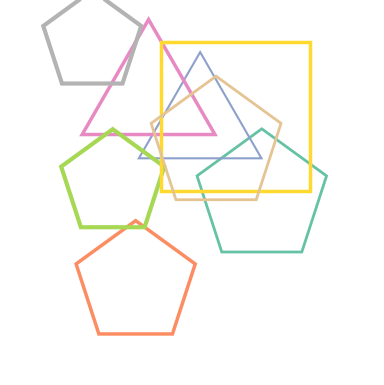[{"shape": "pentagon", "thickness": 2, "radius": 0.88, "center": [0.68, 0.489]}, {"shape": "pentagon", "thickness": 2.5, "radius": 0.81, "center": [0.352, 0.264]}, {"shape": "triangle", "thickness": 1.5, "radius": 0.92, "center": [0.52, 0.681]}, {"shape": "triangle", "thickness": 2.5, "radius": 1.0, "center": [0.386, 0.75]}, {"shape": "pentagon", "thickness": 3, "radius": 0.7, "center": [0.293, 0.524]}, {"shape": "square", "thickness": 2.5, "radius": 0.97, "center": [0.611, 0.696]}, {"shape": "pentagon", "thickness": 2, "radius": 0.89, "center": [0.561, 0.625]}, {"shape": "pentagon", "thickness": 3, "radius": 0.67, "center": [0.24, 0.891]}]